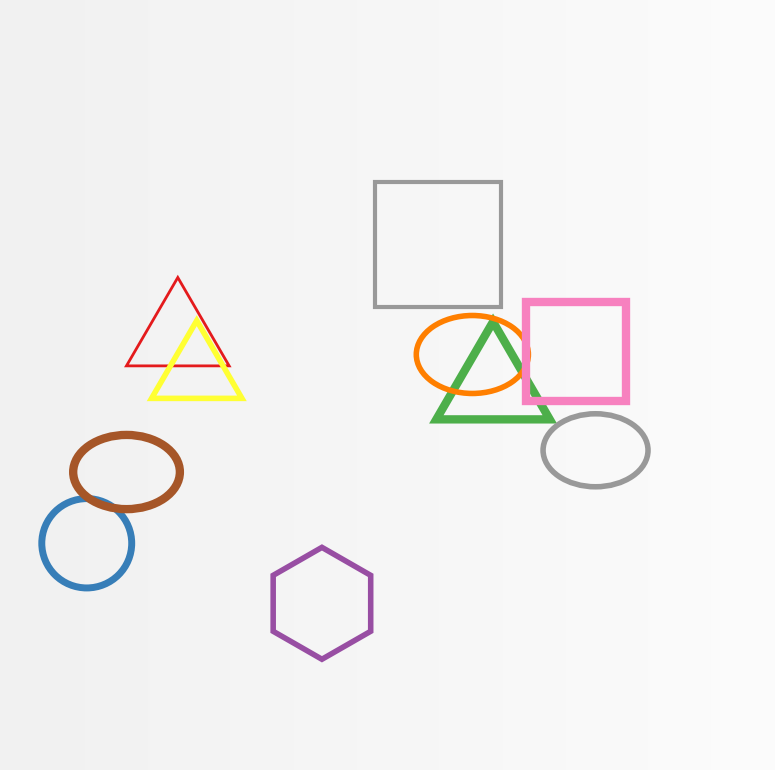[{"shape": "triangle", "thickness": 1, "radius": 0.38, "center": [0.229, 0.563]}, {"shape": "circle", "thickness": 2.5, "radius": 0.29, "center": [0.112, 0.294]}, {"shape": "triangle", "thickness": 3, "radius": 0.42, "center": [0.636, 0.498]}, {"shape": "hexagon", "thickness": 2, "radius": 0.36, "center": [0.415, 0.216]}, {"shape": "oval", "thickness": 2, "radius": 0.36, "center": [0.609, 0.54]}, {"shape": "triangle", "thickness": 2, "radius": 0.34, "center": [0.254, 0.516]}, {"shape": "oval", "thickness": 3, "radius": 0.34, "center": [0.163, 0.387]}, {"shape": "square", "thickness": 3, "radius": 0.32, "center": [0.743, 0.543]}, {"shape": "square", "thickness": 1.5, "radius": 0.41, "center": [0.565, 0.682]}, {"shape": "oval", "thickness": 2, "radius": 0.34, "center": [0.768, 0.415]}]